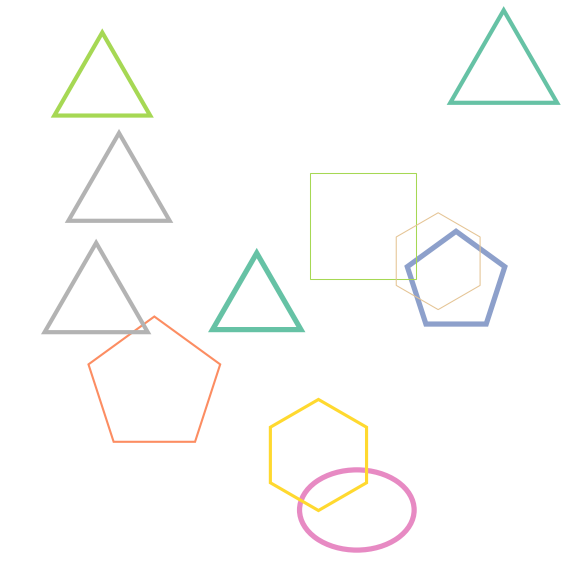[{"shape": "triangle", "thickness": 2.5, "radius": 0.44, "center": [0.445, 0.473]}, {"shape": "triangle", "thickness": 2, "radius": 0.53, "center": [0.872, 0.875]}, {"shape": "pentagon", "thickness": 1, "radius": 0.6, "center": [0.267, 0.331]}, {"shape": "pentagon", "thickness": 2.5, "radius": 0.44, "center": [0.79, 0.51]}, {"shape": "oval", "thickness": 2.5, "radius": 0.5, "center": [0.618, 0.116]}, {"shape": "triangle", "thickness": 2, "radius": 0.48, "center": [0.177, 0.847]}, {"shape": "square", "thickness": 0.5, "radius": 0.46, "center": [0.629, 0.607]}, {"shape": "hexagon", "thickness": 1.5, "radius": 0.48, "center": [0.551, 0.211]}, {"shape": "hexagon", "thickness": 0.5, "radius": 0.42, "center": [0.759, 0.547]}, {"shape": "triangle", "thickness": 2, "radius": 0.52, "center": [0.167, 0.475]}, {"shape": "triangle", "thickness": 2, "radius": 0.51, "center": [0.206, 0.667]}]